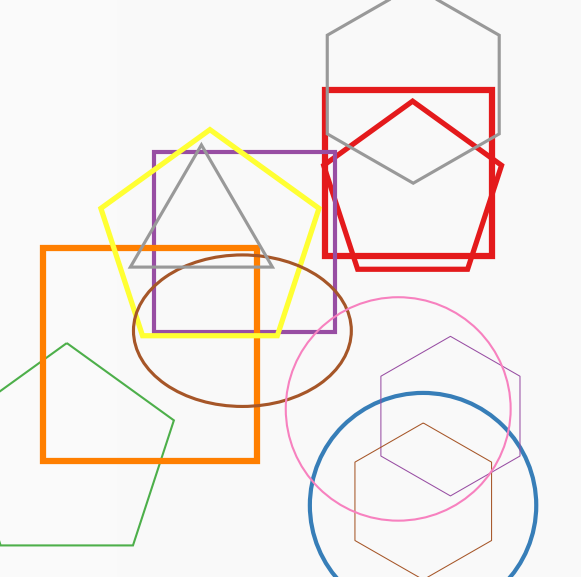[{"shape": "square", "thickness": 3, "radius": 0.72, "center": [0.703, 0.7]}, {"shape": "pentagon", "thickness": 2.5, "radius": 0.8, "center": [0.71, 0.663]}, {"shape": "circle", "thickness": 2, "radius": 0.97, "center": [0.728, 0.124]}, {"shape": "pentagon", "thickness": 1, "radius": 0.97, "center": [0.115, 0.211]}, {"shape": "square", "thickness": 2, "radius": 0.78, "center": [0.421, 0.58]}, {"shape": "hexagon", "thickness": 0.5, "radius": 0.69, "center": [0.775, 0.279]}, {"shape": "square", "thickness": 3, "radius": 0.92, "center": [0.258, 0.385]}, {"shape": "pentagon", "thickness": 2.5, "radius": 0.99, "center": [0.361, 0.577]}, {"shape": "hexagon", "thickness": 0.5, "radius": 0.68, "center": [0.728, 0.131]}, {"shape": "oval", "thickness": 1.5, "radius": 0.94, "center": [0.417, 0.427]}, {"shape": "circle", "thickness": 1, "radius": 0.97, "center": [0.685, 0.291]}, {"shape": "hexagon", "thickness": 1.5, "radius": 0.85, "center": [0.711, 0.853]}, {"shape": "triangle", "thickness": 1.5, "radius": 0.71, "center": [0.347, 0.607]}]